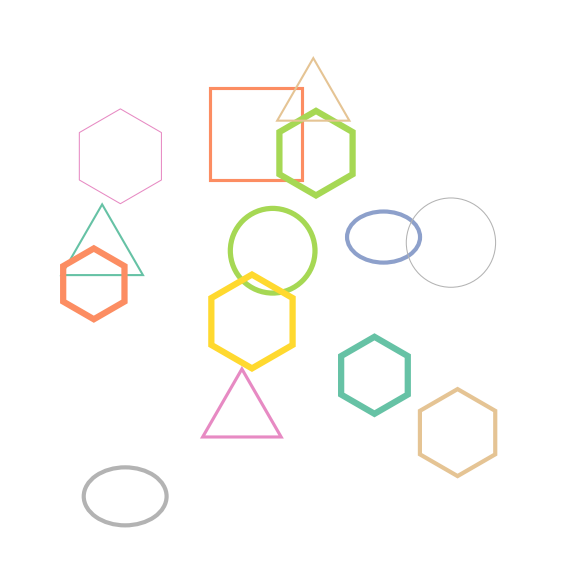[{"shape": "triangle", "thickness": 1, "radius": 0.41, "center": [0.177, 0.564]}, {"shape": "hexagon", "thickness": 3, "radius": 0.33, "center": [0.648, 0.349]}, {"shape": "square", "thickness": 1.5, "radius": 0.4, "center": [0.444, 0.767]}, {"shape": "hexagon", "thickness": 3, "radius": 0.31, "center": [0.162, 0.508]}, {"shape": "oval", "thickness": 2, "radius": 0.32, "center": [0.664, 0.589]}, {"shape": "triangle", "thickness": 1.5, "radius": 0.39, "center": [0.419, 0.282]}, {"shape": "hexagon", "thickness": 0.5, "radius": 0.41, "center": [0.208, 0.729]}, {"shape": "hexagon", "thickness": 3, "radius": 0.37, "center": [0.547, 0.734]}, {"shape": "circle", "thickness": 2.5, "radius": 0.37, "center": [0.472, 0.565]}, {"shape": "hexagon", "thickness": 3, "radius": 0.41, "center": [0.436, 0.442]}, {"shape": "hexagon", "thickness": 2, "radius": 0.38, "center": [0.792, 0.25]}, {"shape": "triangle", "thickness": 1, "radius": 0.36, "center": [0.542, 0.826]}, {"shape": "oval", "thickness": 2, "radius": 0.36, "center": [0.217, 0.14]}, {"shape": "circle", "thickness": 0.5, "radius": 0.39, "center": [0.781, 0.579]}]